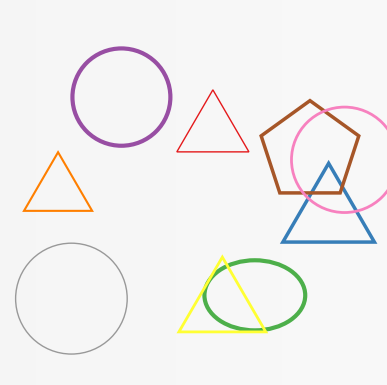[{"shape": "triangle", "thickness": 1, "radius": 0.54, "center": [0.549, 0.659]}, {"shape": "triangle", "thickness": 2.5, "radius": 0.68, "center": [0.848, 0.439]}, {"shape": "oval", "thickness": 3, "radius": 0.65, "center": [0.658, 0.233]}, {"shape": "circle", "thickness": 3, "radius": 0.63, "center": [0.313, 0.748]}, {"shape": "triangle", "thickness": 1.5, "radius": 0.51, "center": [0.15, 0.503]}, {"shape": "triangle", "thickness": 2, "radius": 0.65, "center": [0.574, 0.203]}, {"shape": "pentagon", "thickness": 2.5, "radius": 0.66, "center": [0.8, 0.606]}, {"shape": "circle", "thickness": 2, "radius": 0.68, "center": [0.889, 0.585]}, {"shape": "circle", "thickness": 1, "radius": 0.72, "center": [0.184, 0.224]}]